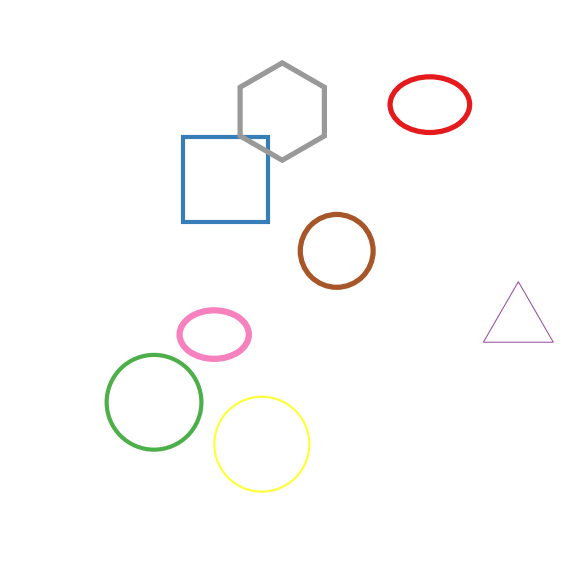[{"shape": "oval", "thickness": 2.5, "radius": 0.34, "center": [0.744, 0.818]}, {"shape": "square", "thickness": 2, "radius": 0.37, "center": [0.391, 0.688]}, {"shape": "circle", "thickness": 2, "radius": 0.41, "center": [0.267, 0.303]}, {"shape": "triangle", "thickness": 0.5, "radius": 0.35, "center": [0.898, 0.441]}, {"shape": "circle", "thickness": 1, "radius": 0.41, "center": [0.453, 0.23]}, {"shape": "circle", "thickness": 2.5, "radius": 0.32, "center": [0.583, 0.565]}, {"shape": "oval", "thickness": 3, "radius": 0.3, "center": [0.371, 0.42]}, {"shape": "hexagon", "thickness": 2.5, "radius": 0.42, "center": [0.489, 0.806]}]